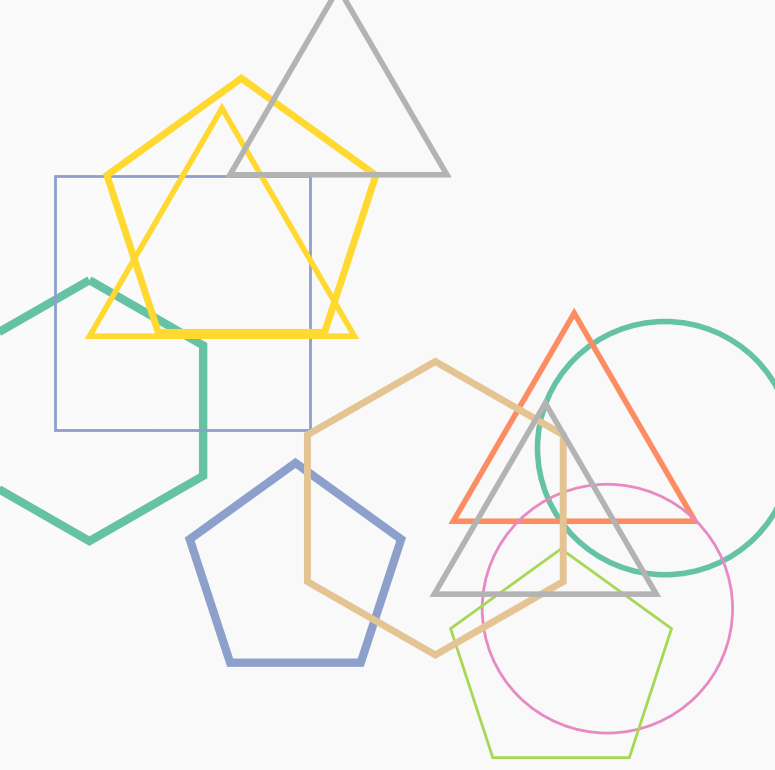[{"shape": "hexagon", "thickness": 3, "radius": 0.85, "center": [0.115, 0.467]}, {"shape": "circle", "thickness": 2, "radius": 0.82, "center": [0.858, 0.418]}, {"shape": "triangle", "thickness": 2, "radius": 0.9, "center": [0.741, 0.413]}, {"shape": "pentagon", "thickness": 3, "radius": 0.72, "center": [0.381, 0.255]}, {"shape": "square", "thickness": 1, "radius": 0.82, "center": [0.235, 0.606]}, {"shape": "circle", "thickness": 1, "radius": 0.81, "center": [0.784, 0.21]}, {"shape": "pentagon", "thickness": 1, "radius": 0.75, "center": [0.724, 0.137]}, {"shape": "triangle", "thickness": 2, "radius": 0.99, "center": [0.286, 0.662]}, {"shape": "pentagon", "thickness": 2.5, "radius": 0.91, "center": [0.311, 0.716]}, {"shape": "hexagon", "thickness": 2.5, "radius": 0.95, "center": [0.562, 0.34]}, {"shape": "triangle", "thickness": 2, "radius": 0.83, "center": [0.704, 0.311]}, {"shape": "triangle", "thickness": 2, "radius": 0.81, "center": [0.437, 0.854]}]